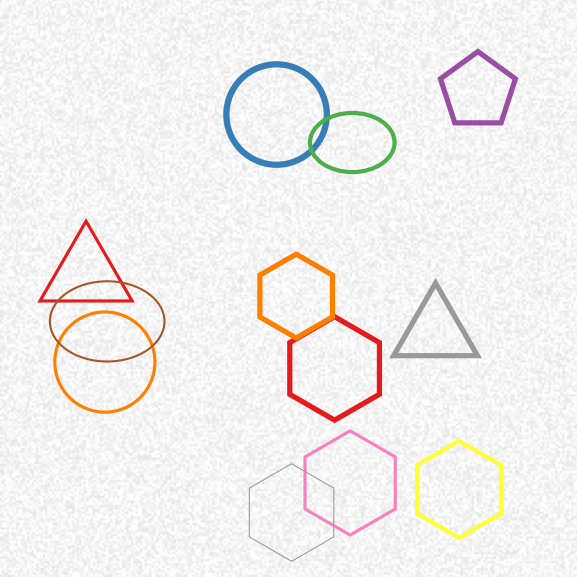[{"shape": "triangle", "thickness": 1.5, "radius": 0.46, "center": [0.149, 0.524]}, {"shape": "hexagon", "thickness": 2.5, "radius": 0.45, "center": [0.579, 0.361]}, {"shape": "circle", "thickness": 3, "radius": 0.43, "center": [0.479, 0.801]}, {"shape": "oval", "thickness": 2, "radius": 0.37, "center": [0.61, 0.752]}, {"shape": "pentagon", "thickness": 2.5, "radius": 0.34, "center": [0.828, 0.842]}, {"shape": "circle", "thickness": 1.5, "radius": 0.43, "center": [0.182, 0.372]}, {"shape": "hexagon", "thickness": 2.5, "radius": 0.36, "center": [0.513, 0.487]}, {"shape": "hexagon", "thickness": 2, "radius": 0.42, "center": [0.795, 0.152]}, {"shape": "oval", "thickness": 1, "radius": 0.5, "center": [0.186, 0.443]}, {"shape": "hexagon", "thickness": 1.5, "radius": 0.45, "center": [0.606, 0.163]}, {"shape": "hexagon", "thickness": 0.5, "radius": 0.42, "center": [0.505, 0.112]}, {"shape": "triangle", "thickness": 2.5, "radius": 0.42, "center": [0.754, 0.425]}]